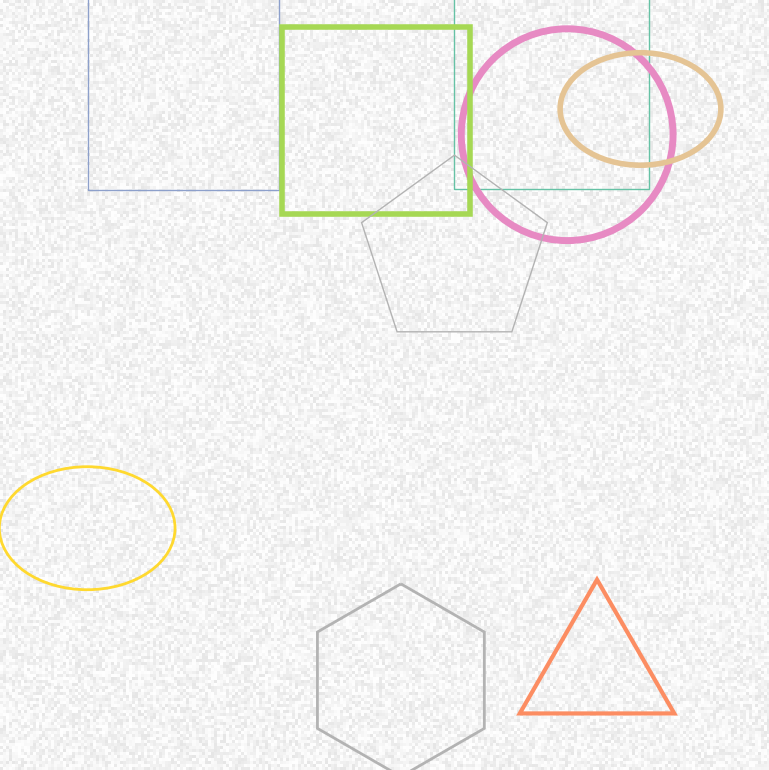[{"shape": "square", "thickness": 0.5, "radius": 0.63, "center": [0.716, 0.882]}, {"shape": "triangle", "thickness": 1.5, "radius": 0.58, "center": [0.775, 0.131]}, {"shape": "square", "thickness": 0.5, "radius": 0.62, "center": [0.238, 0.877]}, {"shape": "circle", "thickness": 2.5, "radius": 0.69, "center": [0.737, 0.825]}, {"shape": "square", "thickness": 2, "radius": 0.61, "center": [0.488, 0.844]}, {"shape": "oval", "thickness": 1, "radius": 0.57, "center": [0.113, 0.314]}, {"shape": "oval", "thickness": 2, "radius": 0.52, "center": [0.832, 0.859]}, {"shape": "hexagon", "thickness": 1, "radius": 0.63, "center": [0.521, 0.117]}, {"shape": "pentagon", "thickness": 0.5, "radius": 0.63, "center": [0.59, 0.672]}]